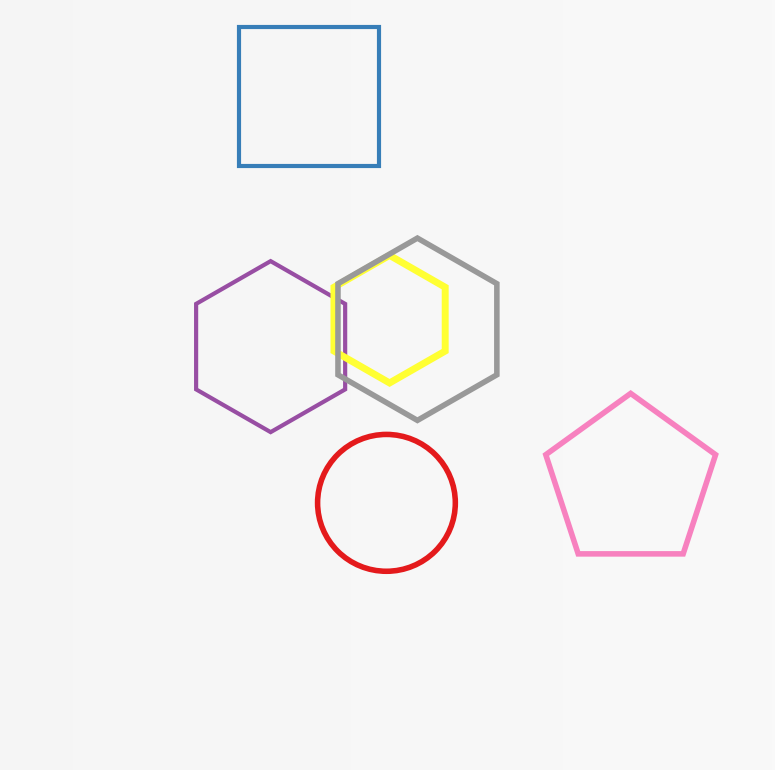[{"shape": "circle", "thickness": 2, "radius": 0.44, "center": [0.499, 0.347]}, {"shape": "square", "thickness": 1.5, "radius": 0.45, "center": [0.398, 0.875]}, {"shape": "hexagon", "thickness": 1.5, "radius": 0.56, "center": [0.349, 0.55]}, {"shape": "hexagon", "thickness": 2.5, "radius": 0.41, "center": [0.503, 0.586]}, {"shape": "pentagon", "thickness": 2, "radius": 0.58, "center": [0.814, 0.374]}, {"shape": "hexagon", "thickness": 2, "radius": 0.59, "center": [0.539, 0.572]}]